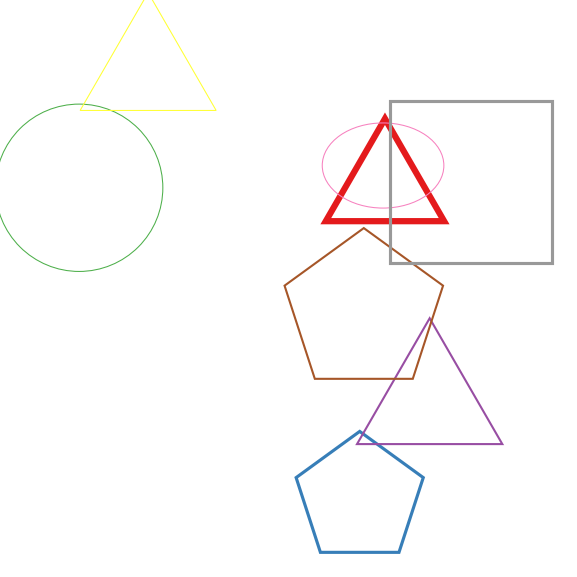[{"shape": "triangle", "thickness": 3, "radius": 0.59, "center": [0.667, 0.675]}, {"shape": "pentagon", "thickness": 1.5, "radius": 0.58, "center": [0.623, 0.136]}, {"shape": "circle", "thickness": 0.5, "radius": 0.72, "center": [0.137, 0.674]}, {"shape": "triangle", "thickness": 1, "radius": 0.73, "center": [0.744, 0.303]}, {"shape": "triangle", "thickness": 0.5, "radius": 0.68, "center": [0.257, 0.876]}, {"shape": "pentagon", "thickness": 1, "radius": 0.72, "center": [0.63, 0.46]}, {"shape": "oval", "thickness": 0.5, "radius": 0.53, "center": [0.663, 0.713]}, {"shape": "square", "thickness": 1.5, "radius": 0.7, "center": [0.816, 0.683]}]